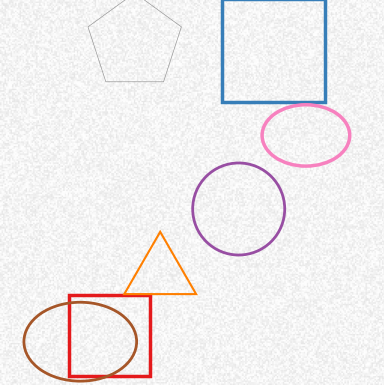[{"shape": "square", "thickness": 2.5, "radius": 0.53, "center": [0.284, 0.129]}, {"shape": "square", "thickness": 2.5, "radius": 0.67, "center": [0.71, 0.868]}, {"shape": "circle", "thickness": 2, "radius": 0.6, "center": [0.62, 0.457]}, {"shape": "triangle", "thickness": 1.5, "radius": 0.54, "center": [0.416, 0.29]}, {"shape": "oval", "thickness": 2, "radius": 0.73, "center": [0.209, 0.112]}, {"shape": "oval", "thickness": 2.5, "radius": 0.57, "center": [0.795, 0.648]}, {"shape": "pentagon", "thickness": 0.5, "radius": 0.64, "center": [0.35, 0.891]}]